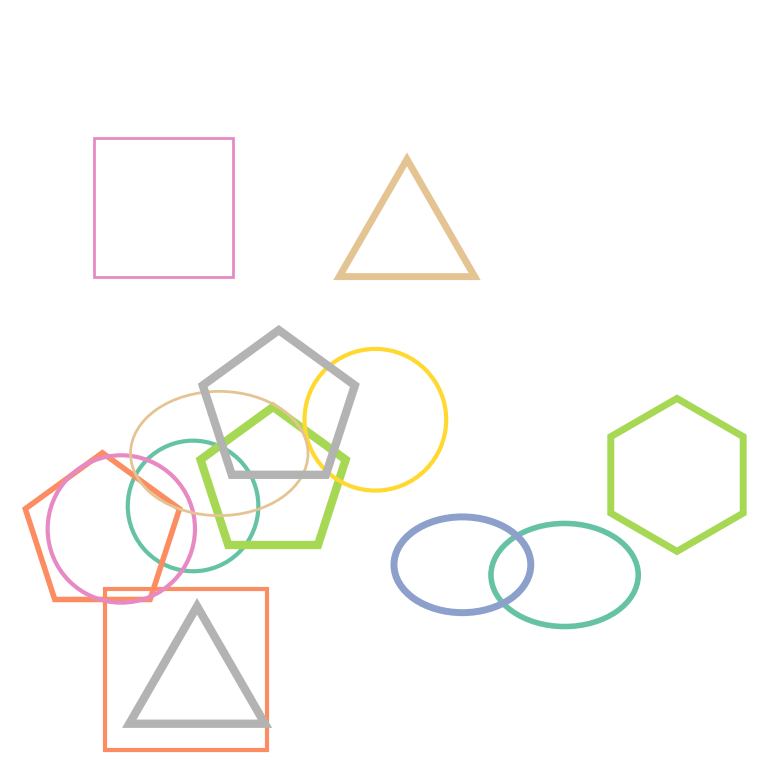[{"shape": "circle", "thickness": 1.5, "radius": 0.42, "center": [0.251, 0.343]}, {"shape": "oval", "thickness": 2, "radius": 0.48, "center": [0.733, 0.253]}, {"shape": "pentagon", "thickness": 2, "radius": 0.53, "center": [0.133, 0.307]}, {"shape": "square", "thickness": 1.5, "radius": 0.52, "center": [0.241, 0.13]}, {"shape": "oval", "thickness": 2.5, "radius": 0.44, "center": [0.6, 0.267]}, {"shape": "square", "thickness": 1, "radius": 0.45, "center": [0.212, 0.731]}, {"shape": "circle", "thickness": 1.5, "radius": 0.48, "center": [0.158, 0.313]}, {"shape": "hexagon", "thickness": 2.5, "radius": 0.5, "center": [0.879, 0.383]}, {"shape": "pentagon", "thickness": 3, "radius": 0.5, "center": [0.355, 0.372]}, {"shape": "circle", "thickness": 1.5, "radius": 0.46, "center": [0.487, 0.455]}, {"shape": "oval", "thickness": 1, "radius": 0.58, "center": [0.285, 0.411]}, {"shape": "triangle", "thickness": 2.5, "radius": 0.51, "center": [0.529, 0.692]}, {"shape": "triangle", "thickness": 3, "radius": 0.51, "center": [0.256, 0.111]}, {"shape": "pentagon", "thickness": 3, "radius": 0.52, "center": [0.362, 0.467]}]